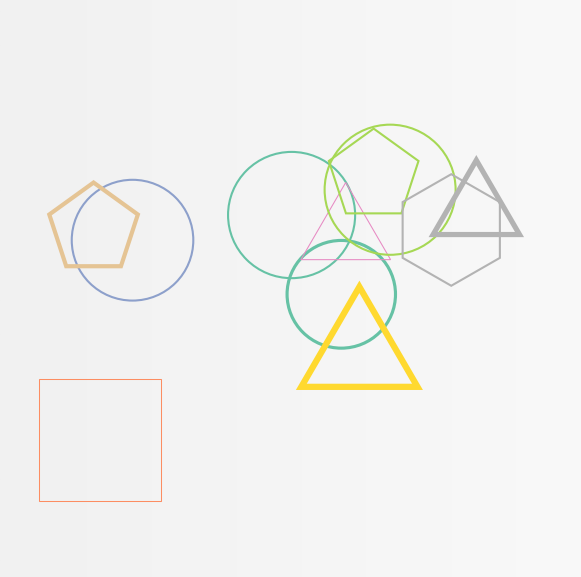[{"shape": "circle", "thickness": 1, "radius": 0.55, "center": [0.502, 0.627]}, {"shape": "circle", "thickness": 1.5, "radius": 0.47, "center": [0.587, 0.49]}, {"shape": "square", "thickness": 0.5, "radius": 0.53, "center": [0.172, 0.238]}, {"shape": "circle", "thickness": 1, "radius": 0.52, "center": [0.228, 0.583]}, {"shape": "triangle", "thickness": 0.5, "radius": 0.45, "center": [0.595, 0.594]}, {"shape": "circle", "thickness": 1, "radius": 0.56, "center": [0.671, 0.671]}, {"shape": "pentagon", "thickness": 1, "radius": 0.41, "center": [0.643, 0.695]}, {"shape": "triangle", "thickness": 3, "radius": 0.58, "center": [0.618, 0.387]}, {"shape": "pentagon", "thickness": 2, "radius": 0.4, "center": [0.161, 0.603]}, {"shape": "hexagon", "thickness": 1, "radius": 0.48, "center": [0.776, 0.601]}, {"shape": "triangle", "thickness": 2.5, "radius": 0.43, "center": [0.819, 0.636]}]